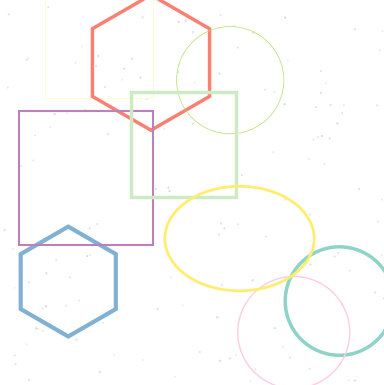[{"shape": "circle", "thickness": 2.5, "radius": 0.7, "center": [0.882, 0.218]}, {"shape": "square", "thickness": 0.5, "radius": 0.7, "center": [0.258, 0.885]}, {"shape": "hexagon", "thickness": 2.5, "radius": 0.88, "center": [0.392, 0.837]}, {"shape": "hexagon", "thickness": 3, "radius": 0.71, "center": [0.177, 0.269]}, {"shape": "circle", "thickness": 0.5, "radius": 0.7, "center": [0.598, 0.792]}, {"shape": "circle", "thickness": 1, "radius": 0.73, "center": [0.763, 0.136]}, {"shape": "square", "thickness": 1.5, "radius": 0.87, "center": [0.224, 0.538]}, {"shape": "square", "thickness": 2.5, "radius": 0.68, "center": [0.477, 0.625]}, {"shape": "oval", "thickness": 2, "radius": 0.97, "center": [0.622, 0.38]}]